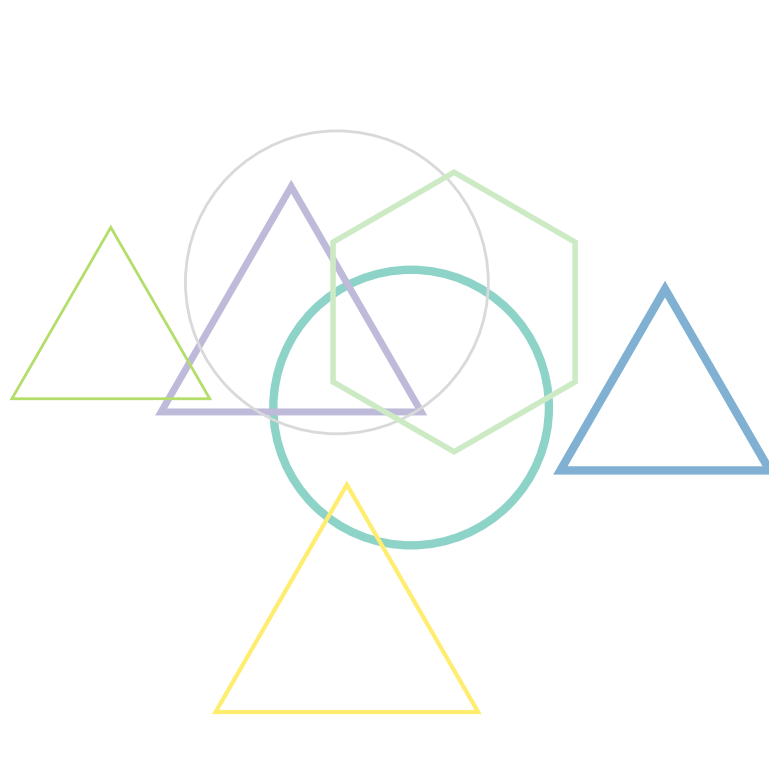[{"shape": "circle", "thickness": 3, "radius": 0.89, "center": [0.534, 0.471]}, {"shape": "triangle", "thickness": 2.5, "radius": 0.98, "center": [0.378, 0.563]}, {"shape": "triangle", "thickness": 3, "radius": 0.79, "center": [0.864, 0.468]}, {"shape": "triangle", "thickness": 1, "radius": 0.74, "center": [0.144, 0.556]}, {"shape": "circle", "thickness": 1, "radius": 0.98, "center": [0.437, 0.633]}, {"shape": "hexagon", "thickness": 2, "radius": 0.91, "center": [0.59, 0.595]}, {"shape": "triangle", "thickness": 1.5, "radius": 0.98, "center": [0.45, 0.174]}]